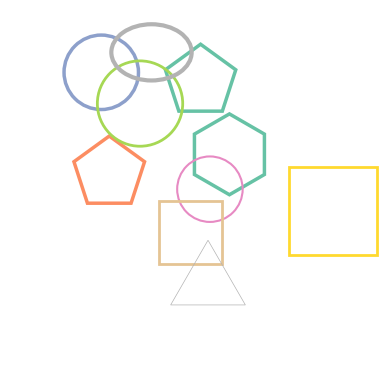[{"shape": "hexagon", "thickness": 2.5, "radius": 0.52, "center": [0.596, 0.599]}, {"shape": "pentagon", "thickness": 2.5, "radius": 0.48, "center": [0.521, 0.789]}, {"shape": "pentagon", "thickness": 2.5, "radius": 0.48, "center": [0.284, 0.55]}, {"shape": "circle", "thickness": 2.5, "radius": 0.48, "center": [0.263, 0.812]}, {"shape": "circle", "thickness": 1.5, "radius": 0.43, "center": [0.545, 0.509]}, {"shape": "circle", "thickness": 2, "radius": 0.55, "center": [0.364, 0.731]}, {"shape": "square", "thickness": 2, "radius": 0.57, "center": [0.865, 0.453]}, {"shape": "square", "thickness": 2, "radius": 0.41, "center": [0.495, 0.396]}, {"shape": "oval", "thickness": 3, "radius": 0.52, "center": [0.393, 0.864]}, {"shape": "triangle", "thickness": 0.5, "radius": 0.56, "center": [0.54, 0.264]}]